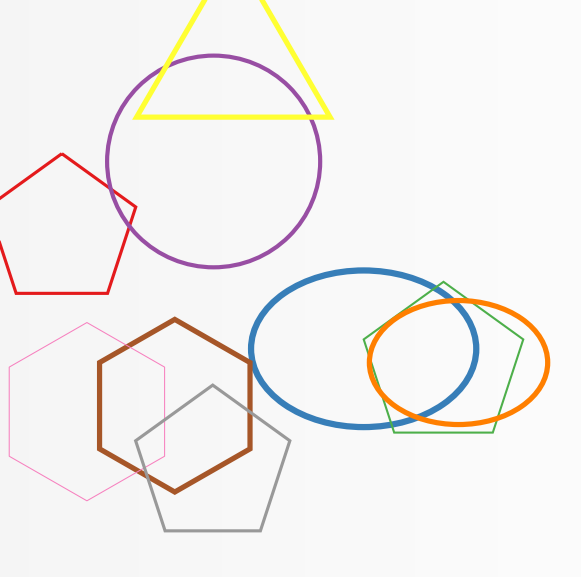[{"shape": "pentagon", "thickness": 1.5, "radius": 0.67, "center": [0.106, 0.599]}, {"shape": "oval", "thickness": 3, "radius": 0.97, "center": [0.626, 0.395]}, {"shape": "pentagon", "thickness": 1, "radius": 0.72, "center": [0.763, 0.367]}, {"shape": "circle", "thickness": 2, "radius": 0.92, "center": [0.368, 0.72]}, {"shape": "oval", "thickness": 2.5, "radius": 0.77, "center": [0.789, 0.371]}, {"shape": "triangle", "thickness": 2.5, "radius": 0.96, "center": [0.401, 0.892]}, {"shape": "hexagon", "thickness": 2.5, "radius": 0.75, "center": [0.301, 0.297]}, {"shape": "hexagon", "thickness": 0.5, "radius": 0.77, "center": [0.15, 0.286]}, {"shape": "pentagon", "thickness": 1.5, "radius": 0.7, "center": [0.366, 0.193]}]